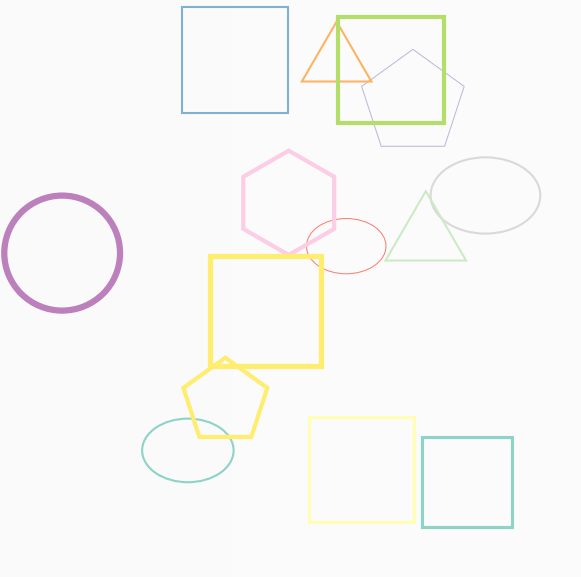[{"shape": "square", "thickness": 1.5, "radius": 0.39, "center": [0.804, 0.164]}, {"shape": "oval", "thickness": 1, "radius": 0.39, "center": [0.323, 0.219]}, {"shape": "square", "thickness": 1.5, "radius": 0.45, "center": [0.622, 0.186]}, {"shape": "pentagon", "thickness": 0.5, "radius": 0.46, "center": [0.71, 0.821]}, {"shape": "oval", "thickness": 0.5, "radius": 0.34, "center": [0.596, 0.573]}, {"shape": "square", "thickness": 1, "radius": 0.46, "center": [0.404, 0.896]}, {"shape": "triangle", "thickness": 1, "radius": 0.35, "center": [0.579, 0.893]}, {"shape": "square", "thickness": 2, "radius": 0.46, "center": [0.673, 0.878]}, {"shape": "hexagon", "thickness": 2, "radius": 0.45, "center": [0.497, 0.648]}, {"shape": "oval", "thickness": 1, "radius": 0.47, "center": [0.835, 0.661]}, {"shape": "circle", "thickness": 3, "radius": 0.5, "center": [0.107, 0.561]}, {"shape": "triangle", "thickness": 1, "radius": 0.4, "center": [0.733, 0.588]}, {"shape": "pentagon", "thickness": 2, "radius": 0.38, "center": [0.388, 0.304]}, {"shape": "square", "thickness": 2.5, "radius": 0.48, "center": [0.457, 0.461]}]